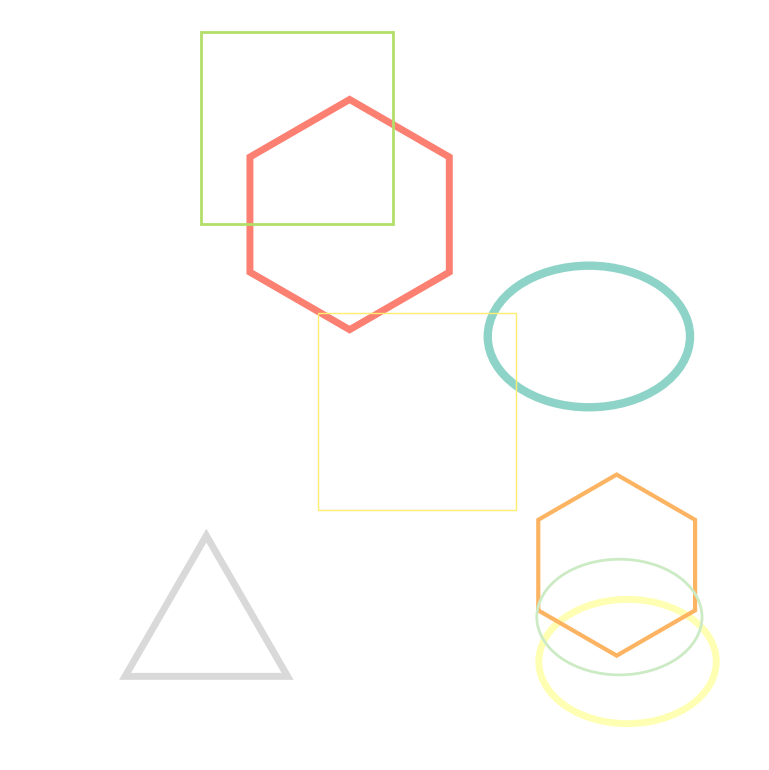[{"shape": "oval", "thickness": 3, "radius": 0.66, "center": [0.765, 0.563]}, {"shape": "oval", "thickness": 2.5, "radius": 0.58, "center": [0.815, 0.141]}, {"shape": "hexagon", "thickness": 2.5, "radius": 0.75, "center": [0.454, 0.721]}, {"shape": "hexagon", "thickness": 1.5, "radius": 0.59, "center": [0.801, 0.266]}, {"shape": "square", "thickness": 1, "radius": 0.62, "center": [0.386, 0.833]}, {"shape": "triangle", "thickness": 2.5, "radius": 0.61, "center": [0.268, 0.183]}, {"shape": "oval", "thickness": 1, "radius": 0.54, "center": [0.804, 0.199]}, {"shape": "square", "thickness": 0.5, "radius": 0.64, "center": [0.541, 0.466]}]